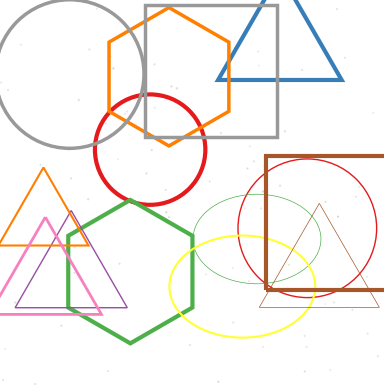[{"shape": "circle", "thickness": 1, "radius": 0.9, "center": [0.798, 0.407]}, {"shape": "circle", "thickness": 3, "radius": 0.72, "center": [0.39, 0.611]}, {"shape": "triangle", "thickness": 3, "radius": 0.93, "center": [0.727, 0.885]}, {"shape": "hexagon", "thickness": 3, "radius": 0.93, "center": [0.339, 0.294]}, {"shape": "oval", "thickness": 0.5, "radius": 0.83, "center": [0.668, 0.379]}, {"shape": "triangle", "thickness": 1, "radius": 0.84, "center": [0.185, 0.285]}, {"shape": "hexagon", "thickness": 2.5, "radius": 0.9, "center": [0.439, 0.801]}, {"shape": "triangle", "thickness": 1.5, "radius": 0.68, "center": [0.113, 0.43]}, {"shape": "oval", "thickness": 1.5, "radius": 0.95, "center": [0.629, 0.256]}, {"shape": "square", "thickness": 3, "radius": 0.87, "center": [0.864, 0.421]}, {"shape": "triangle", "thickness": 0.5, "radius": 0.9, "center": [0.829, 0.292]}, {"shape": "triangle", "thickness": 2, "radius": 0.84, "center": [0.118, 0.268]}, {"shape": "circle", "thickness": 2.5, "radius": 0.96, "center": [0.181, 0.808]}, {"shape": "square", "thickness": 2.5, "radius": 0.85, "center": [0.548, 0.816]}]